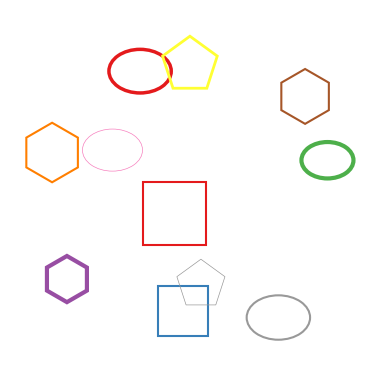[{"shape": "oval", "thickness": 2.5, "radius": 0.4, "center": [0.364, 0.815]}, {"shape": "square", "thickness": 1.5, "radius": 0.41, "center": [0.454, 0.445]}, {"shape": "square", "thickness": 1.5, "radius": 0.32, "center": [0.475, 0.192]}, {"shape": "oval", "thickness": 3, "radius": 0.34, "center": [0.851, 0.584]}, {"shape": "hexagon", "thickness": 3, "radius": 0.3, "center": [0.174, 0.275]}, {"shape": "hexagon", "thickness": 1.5, "radius": 0.39, "center": [0.135, 0.604]}, {"shape": "pentagon", "thickness": 2, "radius": 0.37, "center": [0.493, 0.831]}, {"shape": "hexagon", "thickness": 1.5, "radius": 0.36, "center": [0.792, 0.75]}, {"shape": "oval", "thickness": 0.5, "radius": 0.39, "center": [0.292, 0.61]}, {"shape": "pentagon", "thickness": 0.5, "radius": 0.33, "center": [0.522, 0.261]}, {"shape": "oval", "thickness": 1.5, "radius": 0.41, "center": [0.723, 0.175]}]